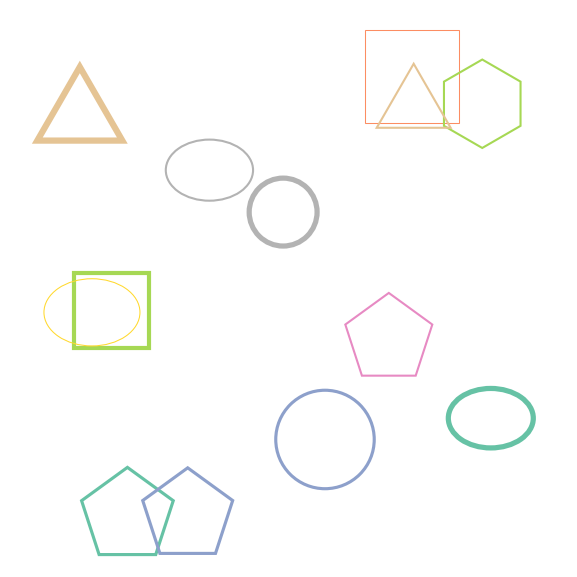[{"shape": "oval", "thickness": 2.5, "radius": 0.37, "center": [0.85, 0.275]}, {"shape": "pentagon", "thickness": 1.5, "radius": 0.42, "center": [0.221, 0.106]}, {"shape": "square", "thickness": 0.5, "radius": 0.41, "center": [0.714, 0.866]}, {"shape": "pentagon", "thickness": 1.5, "radius": 0.41, "center": [0.325, 0.107]}, {"shape": "circle", "thickness": 1.5, "radius": 0.43, "center": [0.563, 0.238]}, {"shape": "pentagon", "thickness": 1, "radius": 0.4, "center": [0.673, 0.413]}, {"shape": "hexagon", "thickness": 1, "radius": 0.38, "center": [0.835, 0.819]}, {"shape": "square", "thickness": 2, "radius": 0.32, "center": [0.193, 0.462]}, {"shape": "oval", "thickness": 0.5, "radius": 0.42, "center": [0.159, 0.458]}, {"shape": "triangle", "thickness": 1, "radius": 0.37, "center": [0.716, 0.815]}, {"shape": "triangle", "thickness": 3, "radius": 0.42, "center": [0.138, 0.798]}, {"shape": "oval", "thickness": 1, "radius": 0.38, "center": [0.363, 0.704]}, {"shape": "circle", "thickness": 2.5, "radius": 0.29, "center": [0.49, 0.632]}]